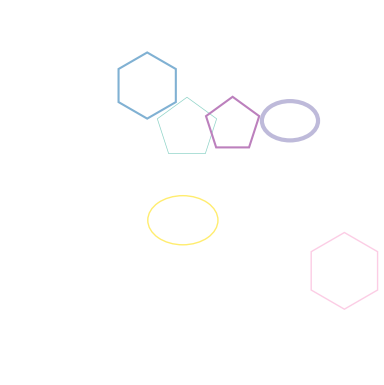[{"shape": "pentagon", "thickness": 0.5, "radius": 0.4, "center": [0.486, 0.666]}, {"shape": "oval", "thickness": 3, "radius": 0.36, "center": [0.753, 0.686]}, {"shape": "hexagon", "thickness": 1.5, "radius": 0.43, "center": [0.382, 0.778]}, {"shape": "hexagon", "thickness": 1, "radius": 0.5, "center": [0.895, 0.296]}, {"shape": "pentagon", "thickness": 1.5, "radius": 0.36, "center": [0.604, 0.676]}, {"shape": "oval", "thickness": 1, "radius": 0.46, "center": [0.475, 0.428]}]